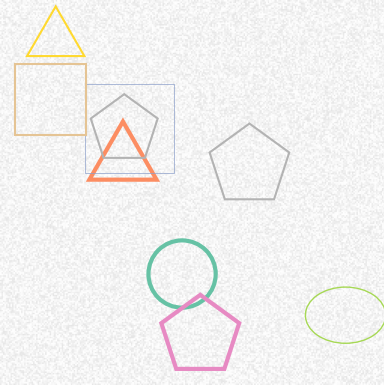[{"shape": "circle", "thickness": 3, "radius": 0.44, "center": [0.473, 0.288]}, {"shape": "triangle", "thickness": 3, "radius": 0.5, "center": [0.319, 0.584]}, {"shape": "square", "thickness": 0.5, "radius": 0.58, "center": [0.337, 0.665]}, {"shape": "pentagon", "thickness": 3, "radius": 0.53, "center": [0.52, 0.128]}, {"shape": "oval", "thickness": 1, "radius": 0.52, "center": [0.897, 0.181]}, {"shape": "triangle", "thickness": 1.5, "radius": 0.43, "center": [0.145, 0.897]}, {"shape": "square", "thickness": 1.5, "radius": 0.46, "center": [0.132, 0.743]}, {"shape": "pentagon", "thickness": 1.5, "radius": 0.54, "center": [0.648, 0.57]}, {"shape": "pentagon", "thickness": 1.5, "radius": 0.46, "center": [0.323, 0.664]}]